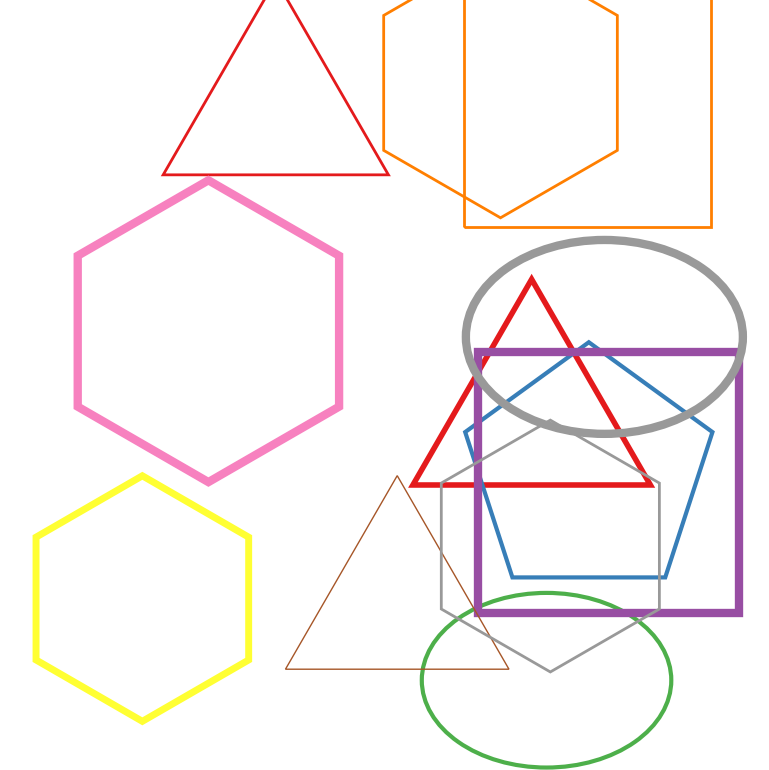[{"shape": "triangle", "thickness": 2, "radius": 0.89, "center": [0.69, 0.459]}, {"shape": "triangle", "thickness": 1, "radius": 0.84, "center": [0.358, 0.857]}, {"shape": "pentagon", "thickness": 1.5, "radius": 0.84, "center": [0.765, 0.387]}, {"shape": "oval", "thickness": 1.5, "radius": 0.81, "center": [0.71, 0.117]}, {"shape": "square", "thickness": 3, "radius": 0.85, "center": [0.791, 0.373]}, {"shape": "square", "thickness": 1, "radius": 0.8, "center": [0.763, 0.865]}, {"shape": "hexagon", "thickness": 1, "radius": 0.88, "center": [0.65, 0.892]}, {"shape": "hexagon", "thickness": 2.5, "radius": 0.8, "center": [0.185, 0.223]}, {"shape": "triangle", "thickness": 0.5, "radius": 0.84, "center": [0.516, 0.215]}, {"shape": "hexagon", "thickness": 3, "radius": 0.98, "center": [0.271, 0.57]}, {"shape": "hexagon", "thickness": 1, "radius": 0.82, "center": [0.715, 0.291]}, {"shape": "oval", "thickness": 3, "radius": 0.9, "center": [0.785, 0.562]}]